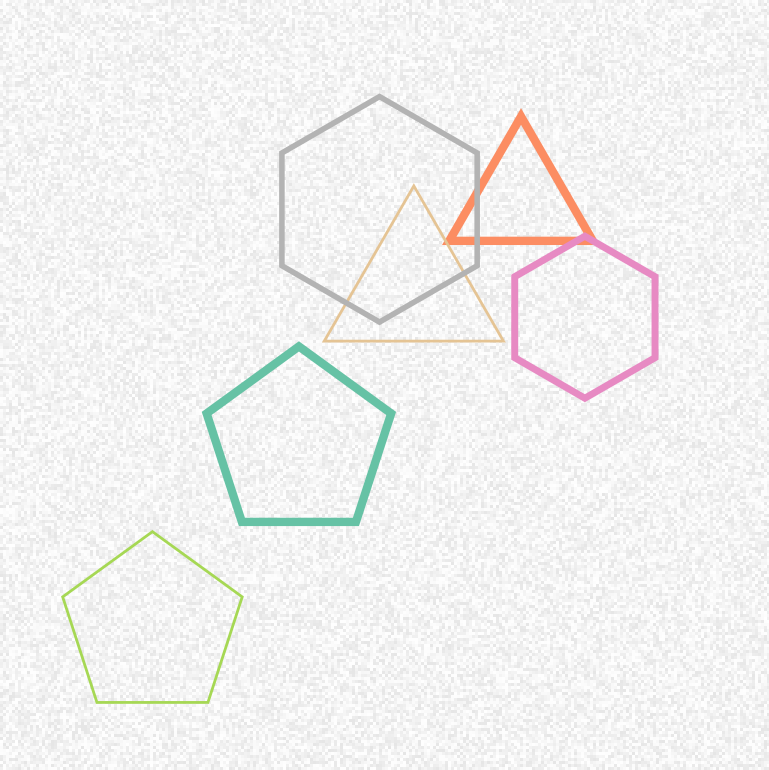[{"shape": "pentagon", "thickness": 3, "radius": 0.63, "center": [0.388, 0.424]}, {"shape": "triangle", "thickness": 3, "radius": 0.54, "center": [0.677, 0.741]}, {"shape": "hexagon", "thickness": 2.5, "radius": 0.53, "center": [0.76, 0.588]}, {"shape": "pentagon", "thickness": 1, "radius": 0.61, "center": [0.198, 0.187]}, {"shape": "triangle", "thickness": 1, "radius": 0.67, "center": [0.537, 0.624]}, {"shape": "hexagon", "thickness": 2, "radius": 0.73, "center": [0.493, 0.728]}]